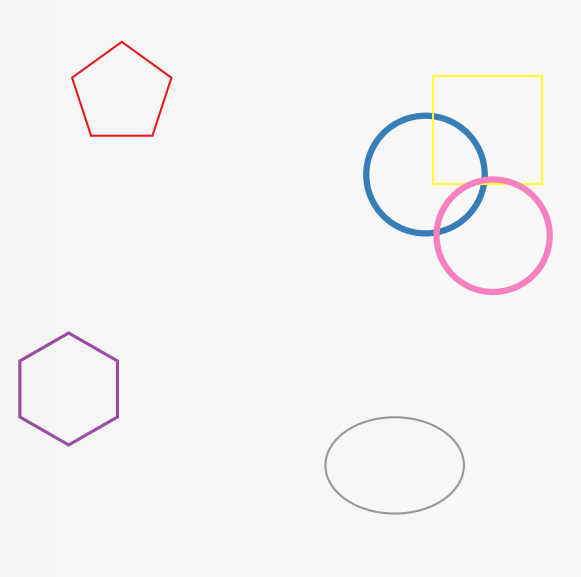[{"shape": "pentagon", "thickness": 1, "radius": 0.45, "center": [0.209, 0.837]}, {"shape": "circle", "thickness": 3, "radius": 0.51, "center": [0.732, 0.697]}, {"shape": "hexagon", "thickness": 1.5, "radius": 0.48, "center": [0.118, 0.326]}, {"shape": "square", "thickness": 1, "radius": 0.47, "center": [0.839, 0.774]}, {"shape": "circle", "thickness": 3, "radius": 0.49, "center": [0.848, 0.591]}, {"shape": "oval", "thickness": 1, "radius": 0.6, "center": [0.679, 0.193]}]